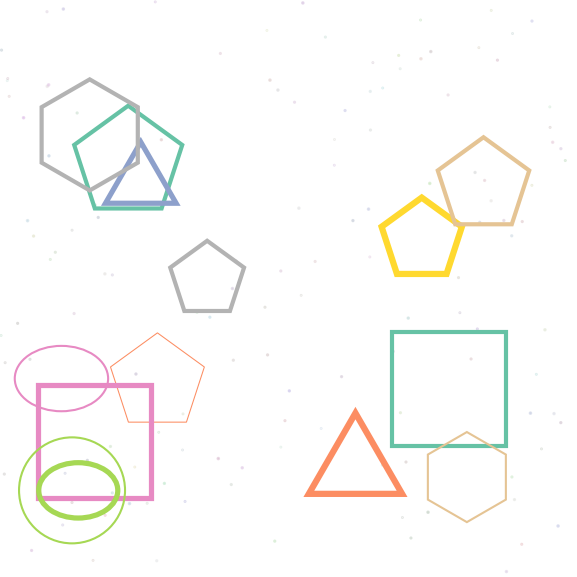[{"shape": "square", "thickness": 2, "radius": 0.5, "center": [0.778, 0.326]}, {"shape": "pentagon", "thickness": 2, "radius": 0.49, "center": [0.222, 0.718]}, {"shape": "triangle", "thickness": 3, "radius": 0.47, "center": [0.616, 0.191]}, {"shape": "pentagon", "thickness": 0.5, "radius": 0.43, "center": [0.273, 0.337]}, {"shape": "triangle", "thickness": 2.5, "radius": 0.35, "center": [0.244, 0.683]}, {"shape": "oval", "thickness": 1, "radius": 0.4, "center": [0.106, 0.344]}, {"shape": "square", "thickness": 2.5, "radius": 0.49, "center": [0.163, 0.234]}, {"shape": "circle", "thickness": 1, "radius": 0.46, "center": [0.125, 0.15]}, {"shape": "oval", "thickness": 2.5, "radius": 0.34, "center": [0.135, 0.15]}, {"shape": "pentagon", "thickness": 3, "radius": 0.37, "center": [0.73, 0.584]}, {"shape": "hexagon", "thickness": 1, "radius": 0.39, "center": [0.808, 0.173]}, {"shape": "pentagon", "thickness": 2, "radius": 0.42, "center": [0.837, 0.678]}, {"shape": "pentagon", "thickness": 2, "radius": 0.34, "center": [0.359, 0.515]}, {"shape": "hexagon", "thickness": 2, "radius": 0.48, "center": [0.155, 0.766]}]